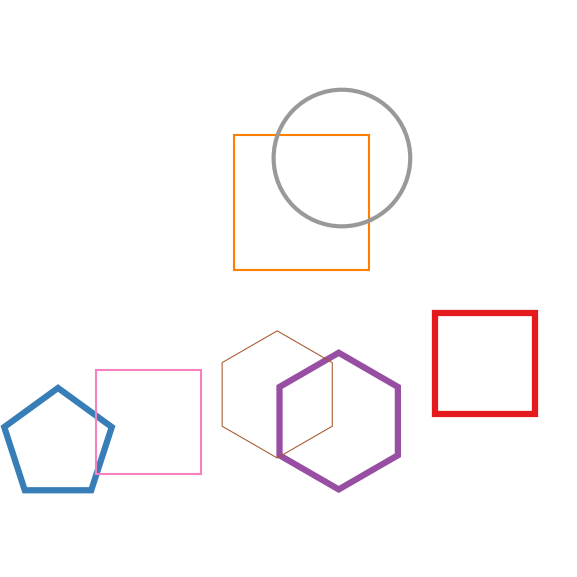[{"shape": "square", "thickness": 3, "radius": 0.44, "center": [0.84, 0.369]}, {"shape": "pentagon", "thickness": 3, "radius": 0.49, "center": [0.1, 0.229]}, {"shape": "hexagon", "thickness": 3, "radius": 0.59, "center": [0.586, 0.27]}, {"shape": "square", "thickness": 1, "radius": 0.58, "center": [0.522, 0.648]}, {"shape": "hexagon", "thickness": 0.5, "radius": 0.55, "center": [0.48, 0.316]}, {"shape": "square", "thickness": 1, "radius": 0.45, "center": [0.257, 0.269]}, {"shape": "circle", "thickness": 2, "radius": 0.59, "center": [0.592, 0.725]}]